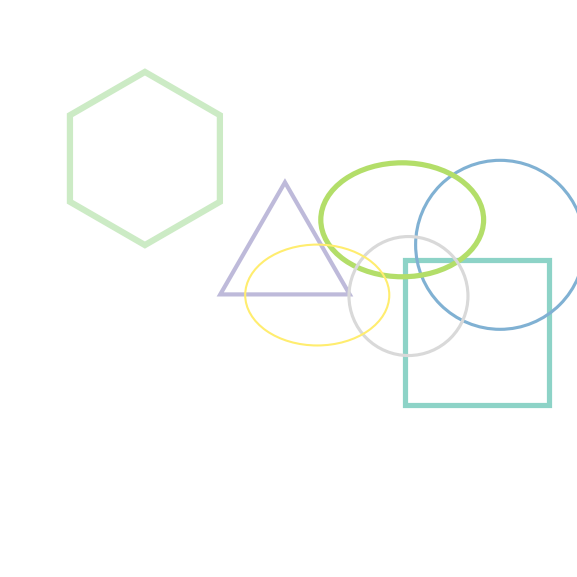[{"shape": "square", "thickness": 2.5, "radius": 0.62, "center": [0.826, 0.424]}, {"shape": "triangle", "thickness": 2, "radius": 0.65, "center": [0.493, 0.554]}, {"shape": "circle", "thickness": 1.5, "radius": 0.73, "center": [0.866, 0.575]}, {"shape": "oval", "thickness": 2.5, "radius": 0.7, "center": [0.696, 0.619]}, {"shape": "circle", "thickness": 1.5, "radius": 0.52, "center": [0.707, 0.487]}, {"shape": "hexagon", "thickness": 3, "radius": 0.75, "center": [0.251, 0.725]}, {"shape": "oval", "thickness": 1, "radius": 0.62, "center": [0.549, 0.488]}]